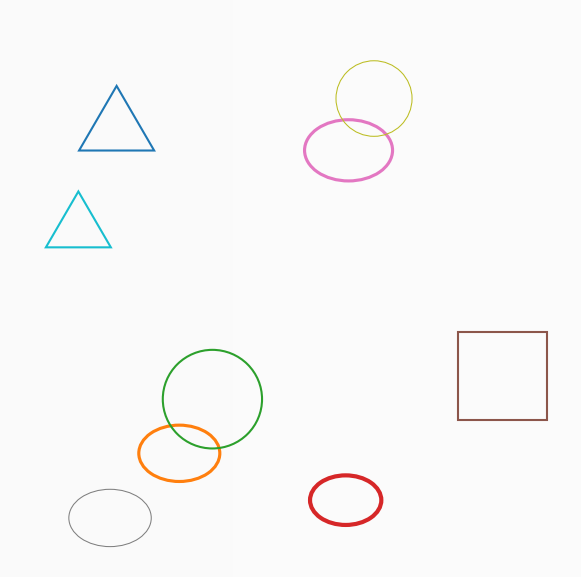[{"shape": "triangle", "thickness": 1, "radius": 0.37, "center": [0.201, 0.776]}, {"shape": "oval", "thickness": 1.5, "radius": 0.35, "center": [0.308, 0.214]}, {"shape": "circle", "thickness": 1, "radius": 0.43, "center": [0.365, 0.308]}, {"shape": "oval", "thickness": 2, "radius": 0.31, "center": [0.595, 0.133]}, {"shape": "square", "thickness": 1, "radius": 0.38, "center": [0.864, 0.348]}, {"shape": "oval", "thickness": 1.5, "radius": 0.38, "center": [0.6, 0.739]}, {"shape": "oval", "thickness": 0.5, "radius": 0.35, "center": [0.189, 0.102]}, {"shape": "circle", "thickness": 0.5, "radius": 0.33, "center": [0.643, 0.829]}, {"shape": "triangle", "thickness": 1, "radius": 0.32, "center": [0.135, 0.603]}]